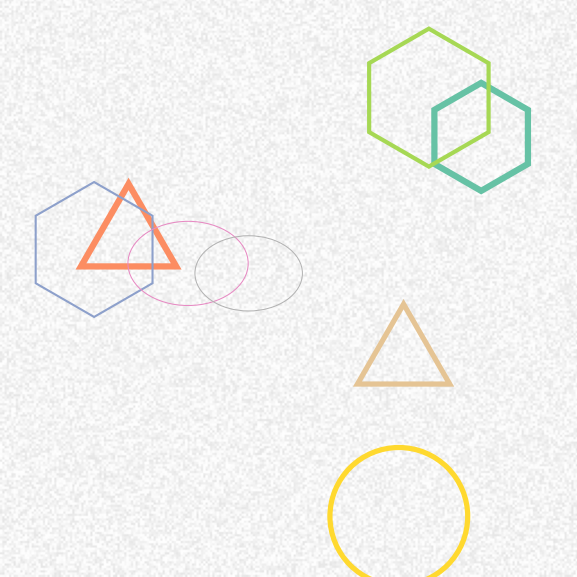[{"shape": "hexagon", "thickness": 3, "radius": 0.47, "center": [0.833, 0.762]}, {"shape": "triangle", "thickness": 3, "radius": 0.48, "center": [0.223, 0.585]}, {"shape": "hexagon", "thickness": 1, "radius": 0.58, "center": [0.163, 0.567]}, {"shape": "oval", "thickness": 0.5, "radius": 0.52, "center": [0.326, 0.543]}, {"shape": "hexagon", "thickness": 2, "radius": 0.6, "center": [0.743, 0.83]}, {"shape": "circle", "thickness": 2.5, "radius": 0.6, "center": [0.691, 0.105]}, {"shape": "triangle", "thickness": 2.5, "radius": 0.46, "center": [0.699, 0.38]}, {"shape": "oval", "thickness": 0.5, "radius": 0.47, "center": [0.431, 0.526]}]